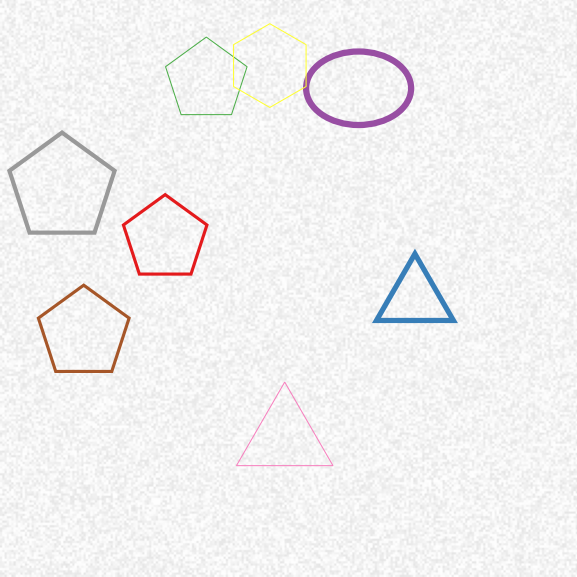[{"shape": "pentagon", "thickness": 1.5, "radius": 0.38, "center": [0.286, 0.586]}, {"shape": "triangle", "thickness": 2.5, "radius": 0.38, "center": [0.718, 0.483]}, {"shape": "pentagon", "thickness": 0.5, "radius": 0.37, "center": [0.357, 0.861]}, {"shape": "oval", "thickness": 3, "radius": 0.45, "center": [0.621, 0.846]}, {"shape": "hexagon", "thickness": 0.5, "radius": 0.36, "center": [0.467, 0.886]}, {"shape": "pentagon", "thickness": 1.5, "radius": 0.41, "center": [0.145, 0.423]}, {"shape": "triangle", "thickness": 0.5, "radius": 0.48, "center": [0.493, 0.241]}, {"shape": "pentagon", "thickness": 2, "radius": 0.48, "center": [0.107, 0.674]}]